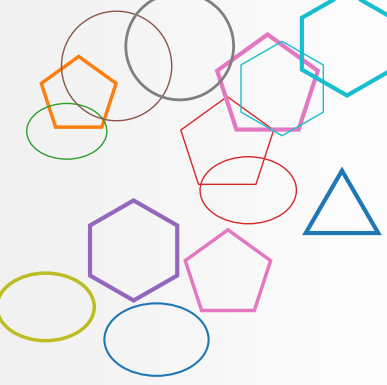[{"shape": "oval", "thickness": 1.5, "radius": 0.67, "center": [0.404, 0.118]}, {"shape": "triangle", "thickness": 3, "radius": 0.54, "center": [0.883, 0.449]}, {"shape": "pentagon", "thickness": 2.5, "radius": 0.51, "center": [0.203, 0.752]}, {"shape": "oval", "thickness": 1, "radius": 0.52, "center": [0.172, 0.659]}, {"shape": "pentagon", "thickness": 1, "radius": 0.63, "center": [0.586, 0.623]}, {"shape": "oval", "thickness": 1, "radius": 0.62, "center": [0.641, 0.506]}, {"shape": "hexagon", "thickness": 3, "radius": 0.65, "center": [0.345, 0.349]}, {"shape": "circle", "thickness": 1, "radius": 0.71, "center": [0.301, 0.829]}, {"shape": "pentagon", "thickness": 3, "radius": 0.68, "center": [0.69, 0.774]}, {"shape": "pentagon", "thickness": 2.5, "radius": 0.58, "center": [0.588, 0.287]}, {"shape": "circle", "thickness": 2, "radius": 0.7, "center": [0.464, 0.88]}, {"shape": "oval", "thickness": 2.5, "radius": 0.63, "center": [0.118, 0.203]}, {"shape": "hexagon", "thickness": 1, "radius": 0.61, "center": [0.728, 0.77]}, {"shape": "hexagon", "thickness": 3, "radius": 0.67, "center": [0.896, 0.886]}]